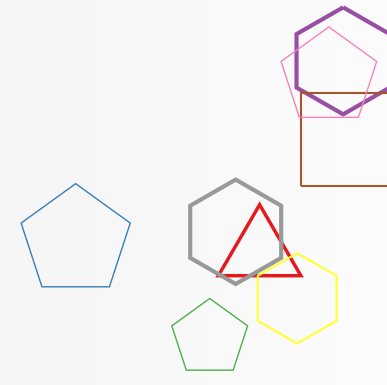[{"shape": "triangle", "thickness": 2.5, "radius": 0.61, "center": [0.67, 0.345]}, {"shape": "pentagon", "thickness": 1, "radius": 0.74, "center": [0.195, 0.375]}, {"shape": "pentagon", "thickness": 1, "radius": 0.51, "center": [0.541, 0.122]}, {"shape": "hexagon", "thickness": 3, "radius": 0.69, "center": [0.886, 0.842]}, {"shape": "hexagon", "thickness": 1.5, "radius": 0.59, "center": [0.767, 0.225]}, {"shape": "square", "thickness": 1.5, "radius": 0.61, "center": [0.899, 0.638]}, {"shape": "pentagon", "thickness": 1, "radius": 0.65, "center": [0.849, 0.8]}, {"shape": "hexagon", "thickness": 3, "radius": 0.68, "center": [0.608, 0.398]}]